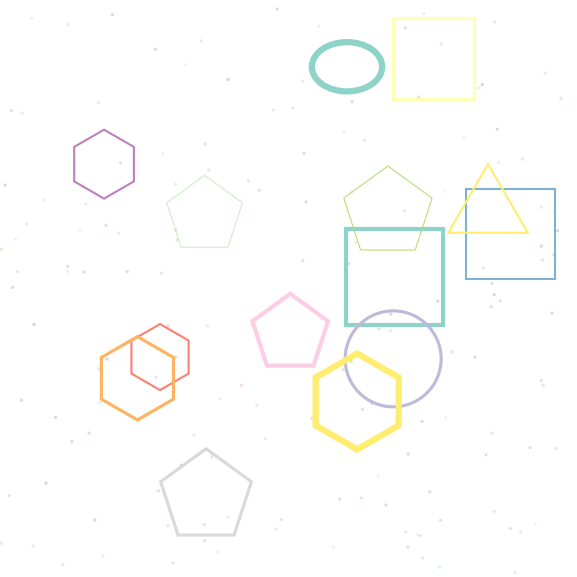[{"shape": "square", "thickness": 2, "radius": 0.42, "center": [0.684, 0.52]}, {"shape": "oval", "thickness": 3, "radius": 0.3, "center": [0.601, 0.884]}, {"shape": "square", "thickness": 1.5, "radius": 0.35, "center": [0.751, 0.898]}, {"shape": "circle", "thickness": 1.5, "radius": 0.42, "center": [0.681, 0.378]}, {"shape": "hexagon", "thickness": 1, "radius": 0.29, "center": [0.277, 0.381]}, {"shape": "square", "thickness": 1, "radius": 0.39, "center": [0.884, 0.594]}, {"shape": "hexagon", "thickness": 1.5, "radius": 0.36, "center": [0.238, 0.344]}, {"shape": "pentagon", "thickness": 0.5, "radius": 0.4, "center": [0.672, 0.631]}, {"shape": "pentagon", "thickness": 2, "radius": 0.34, "center": [0.503, 0.422]}, {"shape": "pentagon", "thickness": 1.5, "radius": 0.41, "center": [0.357, 0.139]}, {"shape": "hexagon", "thickness": 1, "radius": 0.3, "center": [0.18, 0.715]}, {"shape": "pentagon", "thickness": 0.5, "radius": 0.34, "center": [0.354, 0.627]}, {"shape": "triangle", "thickness": 1, "radius": 0.4, "center": [0.845, 0.636]}, {"shape": "hexagon", "thickness": 3, "radius": 0.42, "center": [0.619, 0.304]}]